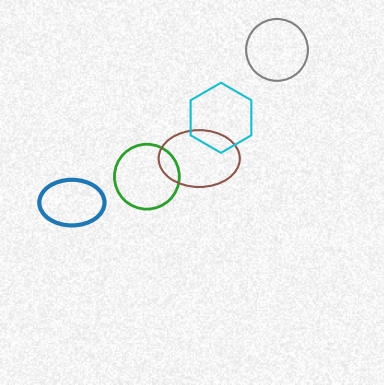[{"shape": "oval", "thickness": 3, "radius": 0.42, "center": [0.187, 0.474]}, {"shape": "circle", "thickness": 2, "radius": 0.42, "center": [0.381, 0.541]}, {"shape": "oval", "thickness": 1.5, "radius": 0.53, "center": [0.517, 0.588]}, {"shape": "circle", "thickness": 1.5, "radius": 0.4, "center": [0.72, 0.87]}, {"shape": "hexagon", "thickness": 1.5, "radius": 0.46, "center": [0.574, 0.694]}]